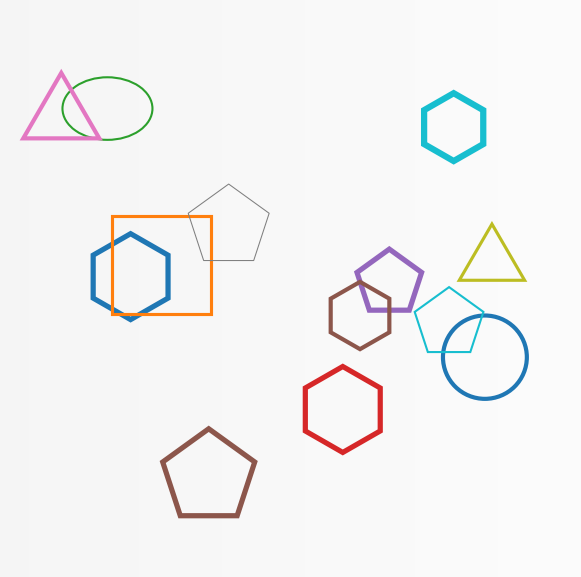[{"shape": "hexagon", "thickness": 2.5, "radius": 0.37, "center": [0.225, 0.52]}, {"shape": "circle", "thickness": 2, "radius": 0.36, "center": [0.834, 0.381]}, {"shape": "square", "thickness": 1.5, "radius": 0.43, "center": [0.278, 0.54]}, {"shape": "oval", "thickness": 1, "radius": 0.39, "center": [0.185, 0.811]}, {"shape": "hexagon", "thickness": 2.5, "radius": 0.37, "center": [0.59, 0.29]}, {"shape": "pentagon", "thickness": 2.5, "radius": 0.29, "center": [0.67, 0.509]}, {"shape": "hexagon", "thickness": 2, "radius": 0.29, "center": [0.619, 0.453]}, {"shape": "pentagon", "thickness": 2.5, "radius": 0.42, "center": [0.359, 0.173]}, {"shape": "triangle", "thickness": 2, "radius": 0.38, "center": [0.105, 0.797]}, {"shape": "pentagon", "thickness": 0.5, "radius": 0.37, "center": [0.393, 0.607]}, {"shape": "triangle", "thickness": 1.5, "radius": 0.32, "center": [0.846, 0.546]}, {"shape": "pentagon", "thickness": 1, "radius": 0.31, "center": [0.773, 0.44]}, {"shape": "hexagon", "thickness": 3, "radius": 0.29, "center": [0.781, 0.779]}]